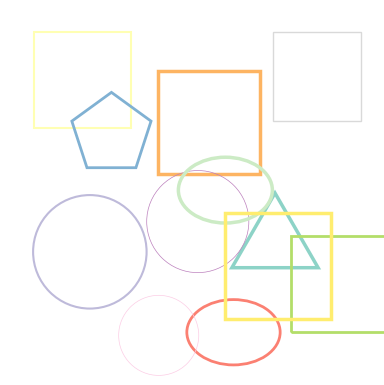[{"shape": "triangle", "thickness": 2.5, "radius": 0.65, "center": [0.714, 0.369]}, {"shape": "square", "thickness": 1.5, "radius": 0.63, "center": [0.213, 0.792]}, {"shape": "circle", "thickness": 1.5, "radius": 0.74, "center": [0.233, 0.346]}, {"shape": "oval", "thickness": 2, "radius": 0.61, "center": [0.606, 0.137]}, {"shape": "pentagon", "thickness": 2, "radius": 0.54, "center": [0.289, 0.652]}, {"shape": "square", "thickness": 2.5, "radius": 0.67, "center": [0.543, 0.681]}, {"shape": "square", "thickness": 2, "radius": 0.62, "center": [0.881, 0.262]}, {"shape": "circle", "thickness": 0.5, "radius": 0.52, "center": [0.412, 0.129]}, {"shape": "square", "thickness": 1, "radius": 0.57, "center": [0.824, 0.802]}, {"shape": "circle", "thickness": 0.5, "radius": 0.66, "center": [0.514, 0.424]}, {"shape": "oval", "thickness": 2.5, "radius": 0.61, "center": [0.585, 0.506]}, {"shape": "square", "thickness": 2.5, "radius": 0.69, "center": [0.722, 0.309]}]